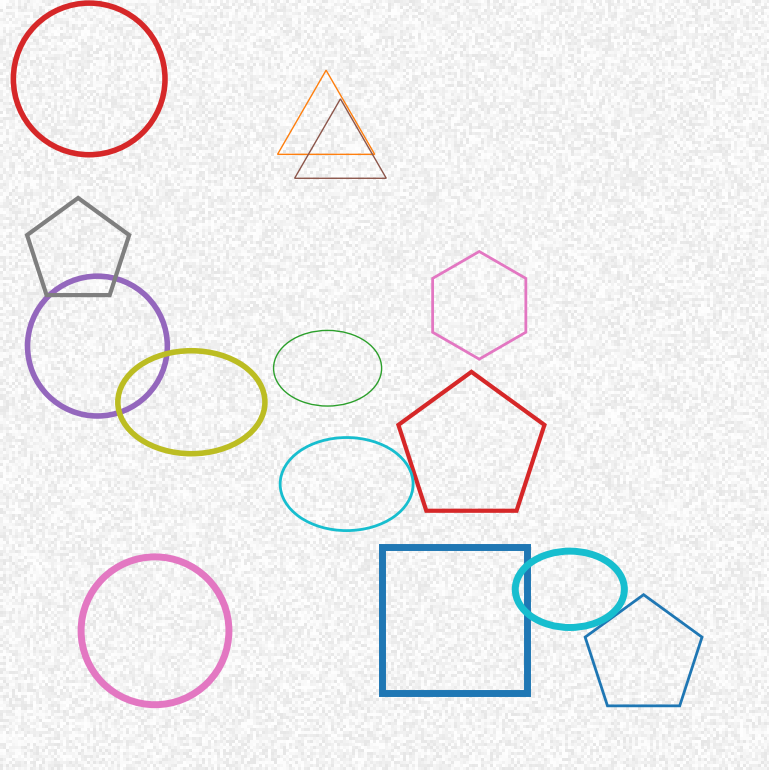[{"shape": "square", "thickness": 2.5, "radius": 0.47, "center": [0.59, 0.195]}, {"shape": "pentagon", "thickness": 1, "radius": 0.4, "center": [0.836, 0.148]}, {"shape": "triangle", "thickness": 0.5, "radius": 0.36, "center": [0.424, 0.836]}, {"shape": "oval", "thickness": 0.5, "radius": 0.35, "center": [0.425, 0.522]}, {"shape": "pentagon", "thickness": 1.5, "radius": 0.5, "center": [0.612, 0.417]}, {"shape": "circle", "thickness": 2, "radius": 0.49, "center": [0.116, 0.898]}, {"shape": "circle", "thickness": 2, "radius": 0.45, "center": [0.127, 0.551]}, {"shape": "triangle", "thickness": 0.5, "radius": 0.34, "center": [0.442, 0.803]}, {"shape": "circle", "thickness": 2.5, "radius": 0.48, "center": [0.201, 0.181]}, {"shape": "hexagon", "thickness": 1, "radius": 0.35, "center": [0.622, 0.603]}, {"shape": "pentagon", "thickness": 1.5, "radius": 0.35, "center": [0.101, 0.673]}, {"shape": "oval", "thickness": 2, "radius": 0.48, "center": [0.249, 0.478]}, {"shape": "oval", "thickness": 2.5, "radius": 0.35, "center": [0.74, 0.235]}, {"shape": "oval", "thickness": 1, "radius": 0.43, "center": [0.45, 0.371]}]